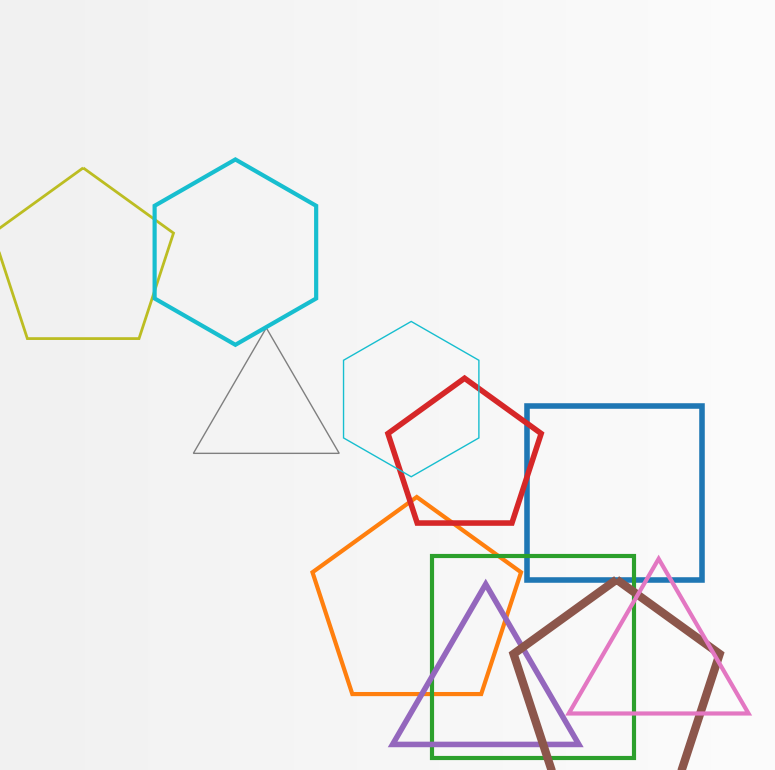[{"shape": "square", "thickness": 2, "radius": 0.57, "center": [0.793, 0.36]}, {"shape": "pentagon", "thickness": 1.5, "radius": 0.71, "center": [0.538, 0.213]}, {"shape": "square", "thickness": 1.5, "radius": 0.65, "center": [0.688, 0.147]}, {"shape": "pentagon", "thickness": 2, "radius": 0.52, "center": [0.599, 0.405]}, {"shape": "triangle", "thickness": 2, "radius": 0.69, "center": [0.627, 0.103]}, {"shape": "pentagon", "thickness": 3, "radius": 0.7, "center": [0.796, 0.108]}, {"shape": "triangle", "thickness": 1.5, "radius": 0.67, "center": [0.85, 0.14]}, {"shape": "triangle", "thickness": 0.5, "radius": 0.54, "center": [0.344, 0.466]}, {"shape": "pentagon", "thickness": 1, "radius": 0.61, "center": [0.107, 0.659]}, {"shape": "hexagon", "thickness": 0.5, "radius": 0.5, "center": [0.531, 0.482]}, {"shape": "hexagon", "thickness": 1.5, "radius": 0.6, "center": [0.304, 0.673]}]